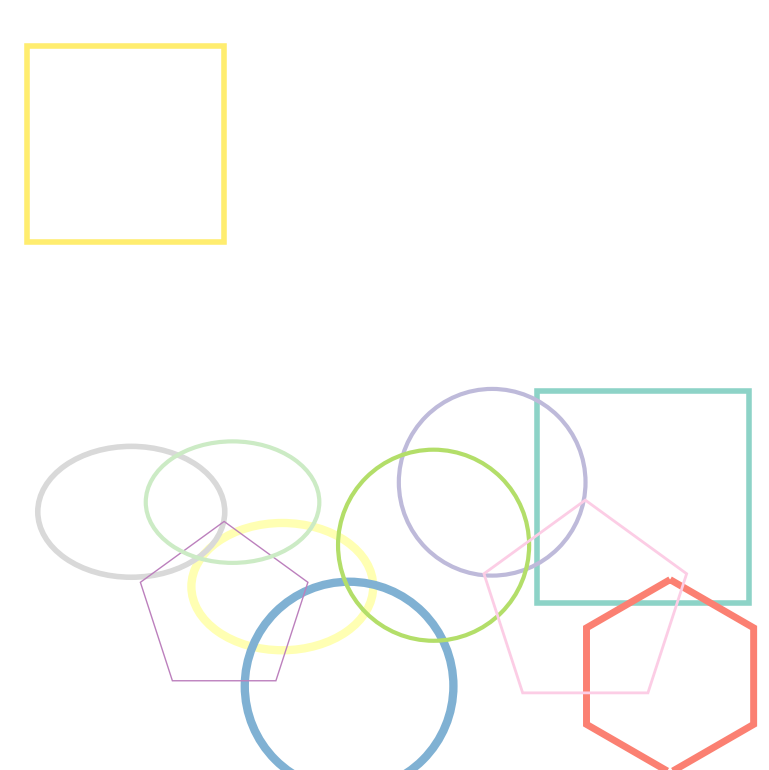[{"shape": "square", "thickness": 2, "radius": 0.69, "center": [0.835, 0.355]}, {"shape": "oval", "thickness": 3, "radius": 0.59, "center": [0.367, 0.238]}, {"shape": "circle", "thickness": 1.5, "radius": 0.61, "center": [0.639, 0.374]}, {"shape": "hexagon", "thickness": 2.5, "radius": 0.63, "center": [0.87, 0.122]}, {"shape": "circle", "thickness": 3, "radius": 0.68, "center": [0.453, 0.109]}, {"shape": "circle", "thickness": 1.5, "radius": 0.62, "center": [0.563, 0.292]}, {"shape": "pentagon", "thickness": 1, "radius": 0.69, "center": [0.76, 0.212]}, {"shape": "oval", "thickness": 2, "radius": 0.61, "center": [0.17, 0.335]}, {"shape": "pentagon", "thickness": 0.5, "radius": 0.57, "center": [0.291, 0.208]}, {"shape": "oval", "thickness": 1.5, "radius": 0.56, "center": [0.302, 0.348]}, {"shape": "square", "thickness": 2, "radius": 0.64, "center": [0.163, 0.813]}]